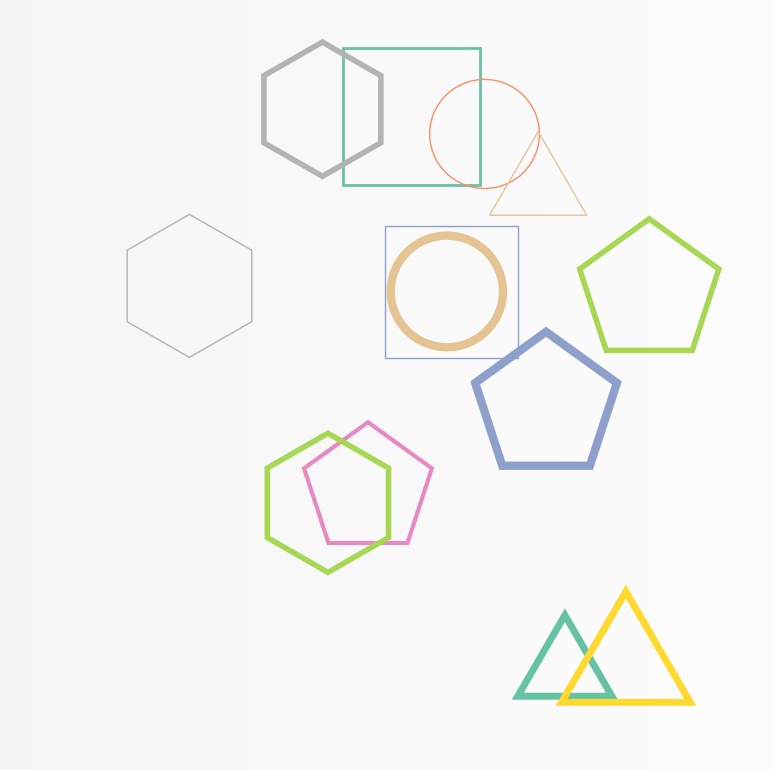[{"shape": "triangle", "thickness": 2.5, "radius": 0.35, "center": [0.729, 0.131]}, {"shape": "square", "thickness": 1, "radius": 0.44, "center": [0.531, 0.849]}, {"shape": "circle", "thickness": 0.5, "radius": 0.35, "center": [0.625, 0.826]}, {"shape": "pentagon", "thickness": 3, "radius": 0.48, "center": [0.705, 0.473]}, {"shape": "square", "thickness": 0.5, "radius": 0.43, "center": [0.583, 0.62]}, {"shape": "pentagon", "thickness": 1.5, "radius": 0.43, "center": [0.475, 0.365]}, {"shape": "hexagon", "thickness": 2, "radius": 0.45, "center": [0.423, 0.347]}, {"shape": "pentagon", "thickness": 2, "radius": 0.47, "center": [0.838, 0.621]}, {"shape": "triangle", "thickness": 2.5, "radius": 0.48, "center": [0.808, 0.136]}, {"shape": "triangle", "thickness": 0.5, "radius": 0.36, "center": [0.694, 0.757]}, {"shape": "circle", "thickness": 3, "radius": 0.36, "center": [0.577, 0.622]}, {"shape": "hexagon", "thickness": 0.5, "radius": 0.46, "center": [0.244, 0.629]}, {"shape": "hexagon", "thickness": 2, "radius": 0.44, "center": [0.416, 0.858]}]